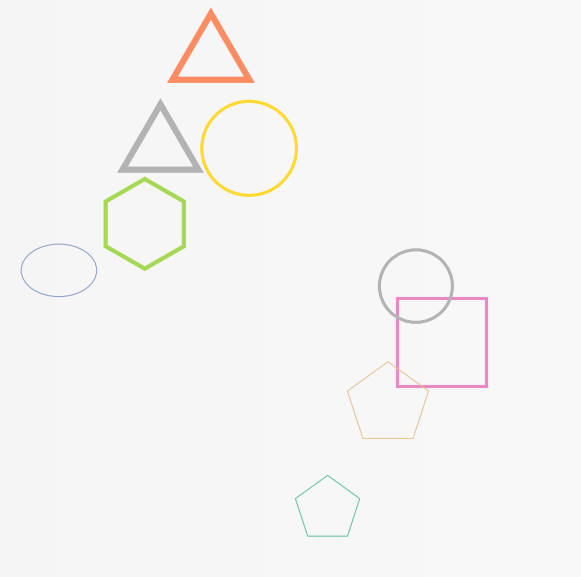[{"shape": "pentagon", "thickness": 0.5, "radius": 0.29, "center": [0.564, 0.118]}, {"shape": "triangle", "thickness": 3, "radius": 0.38, "center": [0.363, 0.899]}, {"shape": "oval", "thickness": 0.5, "radius": 0.32, "center": [0.101, 0.531]}, {"shape": "square", "thickness": 1.5, "radius": 0.38, "center": [0.76, 0.407]}, {"shape": "hexagon", "thickness": 2, "radius": 0.39, "center": [0.249, 0.611]}, {"shape": "circle", "thickness": 1.5, "radius": 0.41, "center": [0.429, 0.742]}, {"shape": "pentagon", "thickness": 0.5, "radius": 0.37, "center": [0.668, 0.299]}, {"shape": "triangle", "thickness": 3, "radius": 0.38, "center": [0.276, 0.743]}, {"shape": "circle", "thickness": 1.5, "radius": 0.31, "center": [0.716, 0.504]}]